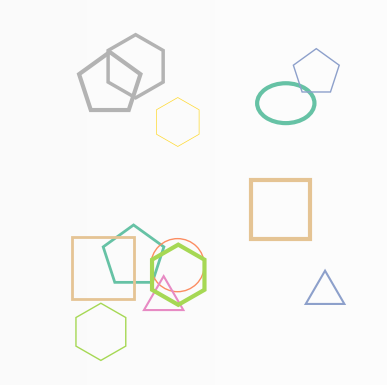[{"shape": "oval", "thickness": 3, "radius": 0.37, "center": [0.738, 0.732]}, {"shape": "pentagon", "thickness": 2, "radius": 0.41, "center": [0.345, 0.333]}, {"shape": "circle", "thickness": 1, "radius": 0.34, "center": [0.458, 0.311]}, {"shape": "triangle", "thickness": 1.5, "radius": 0.29, "center": [0.839, 0.239]}, {"shape": "pentagon", "thickness": 1, "radius": 0.31, "center": [0.816, 0.811]}, {"shape": "triangle", "thickness": 1.5, "radius": 0.29, "center": [0.422, 0.224]}, {"shape": "hexagon", "thickness": 1, "radius": 0.37, "center": [0.26, 0.138]}, {"shape": "hexagon", "thickness": 3, "radius": 0.39, "center": [0.46, 0.286]}, {"shape": "hexagon", "thickness": 0.5, "radius": 0.32, "center": [0.459, 0.683]}, {"shape": "square", "thickness": 2, "radius": 0.4, "center": [0.267, 0.305]}, {"shape": "square", "thickness": 3, "radius": 0.38, "center": [0.724, 0.456]}, {"shape": "hexagon", "thickness": 2.5, "radius": 0.41, "center": [0.35, 0.828]}, {"shape": "pentagon", "thickness": 3, "radius": 0.42, "center": [0.283, 0.782]}]